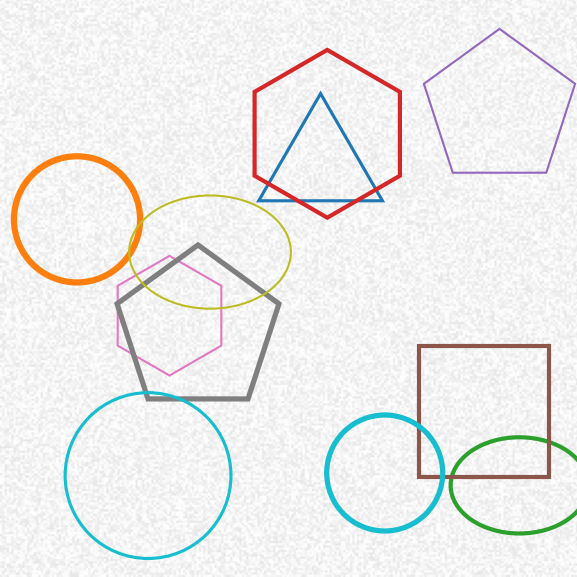[{"shape": "triangle", "thickness": 1.5, "radius": 0.62, "center": [0.555, 0.713]}, {"shape": "circle", "thickness": 3, "radius": 0.55, "center": [0.133, 0.619]}, {"shape": "oval", "thickness": 2, "radius": 0.6, "center": [0.899, 0.159]}, {"shape": "hexagon", "thickness": 2, "radius": 0.73, "center": [0.567, 0.767]}, {"shape": "pentagon", "thickness": 1, "radius": 0.69, "center": [0.865, 0.811]}, {"shape": "square", "thickness": 2, "radius": 0.56, "center": [0.838, 0.287]}, {"shape": "hexagon", "thickness": 1, "radius": 0.52, "center": [0.294, 0.452]}, {"shape": "pentagon", "thickness": 2.5, "radius": 0.74, "center": [0.343, 0.428]}, {"shape": "oval", "thickness": 1, "radius": 0.7, "center": [0.364, 0.563]}, {"shape": "circle", "thickness": 1.5, "radius": 0.72, "center": [0.256, 0.176]}, {"shape": "circle", "thickness": 2.5, "radius": 0.5, "center": [0.666, 0.18]}]